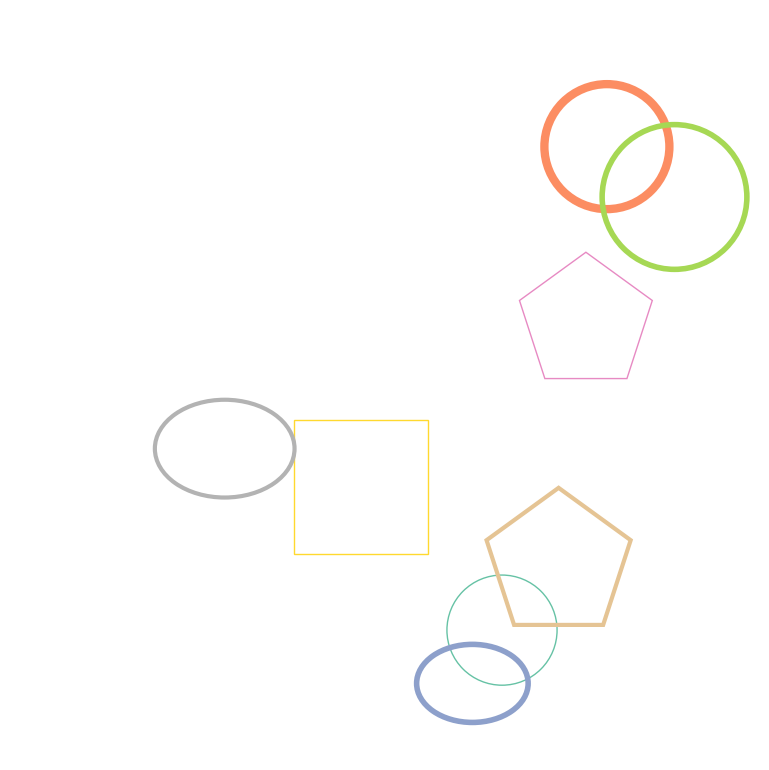[{"shape": "circle", "thickness": 0.5, "radius": 0.36, "center": [0.652, 0.182]}, {"shape": "circle", "thickness": 3, "radius": 0.41, "center": [0.788, 0.81]}, {"shape": "oval", "thickness": 2, "radius": 0.36, "center": [0.613, 0.112]}, {"shape": "pentagon", "thickness": 0.5, "radius": 0.45, "center": [0.761, 0.582]}, {"shape": "circle", "thickness": 2, "radius": 0.47, "center": [0.876, 0.744]}, {"shape": "square", "thickness": 0.5, "radius": 0.43, "center": [0.469, 0.368]}, {"shape": "pentagon", "thickness": 1.5, "radius": 0.49, "center": [0.725, 0.268]}, {"shape": "oval", "thickness": 1.5, "radius": 0.45, "center": [0.292, 0.417]}]